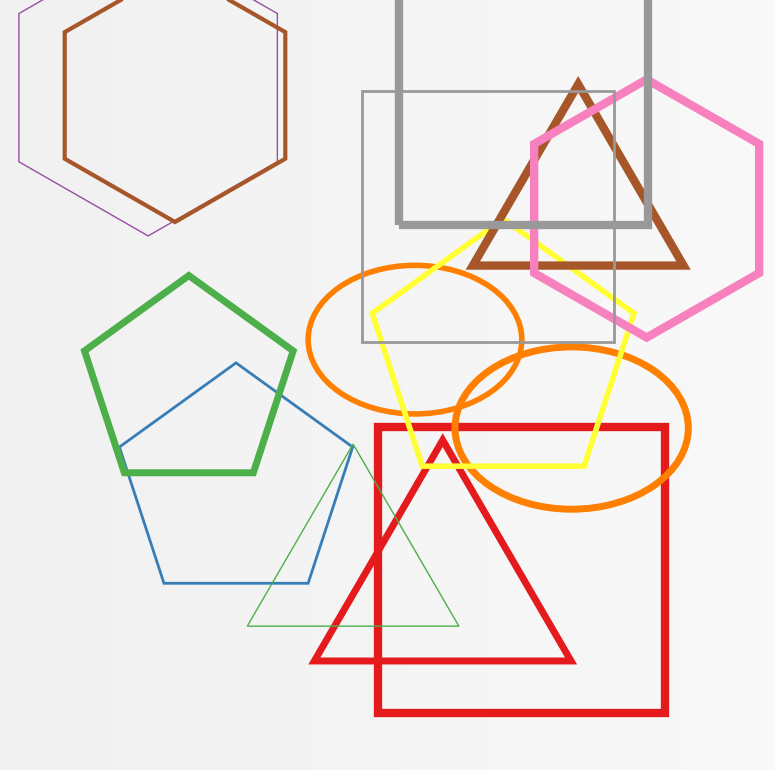[{"shape": "triangle", "thickness": 2.5, "radius": 0.96, "center": [0.571, 0.237]}, {"shape": "square", "thickness": 3, "radius": 0.93, "center": [0.673, 0.26]}, {"shape": "pentagon", "thickness": 1, "radius": 0.79, "center": [0.305, 0.371]}, {"shape": "triangle", "thickness": 0.5, "radius": 0.79, "center": [0.456, 0.266]}, {"shape": "pentagon", "thickness": 2.5, "radius": 0.71, "center": [0.244, 0.501]}, {"shape": "hexagon", "thickness": 0.5, "radius": 0.96, "center": [0.191, 0.886]}, {"shape": "oval", "thickness": 2.5, "radius": 0.75, "center": [0.738, 0.444]}, {"shape": "oval", "thickness": 2, "radius": 0.69, "center": [0.535, 0.559]}, {"shape": "pentagon", "thickness": 2, "radius": 0.89, "center": [0.649, 0.538]}, {"shape": "hexagon", "thickness": 1.5, "radius": 0.82, "center": [0.226, 0.876]}, {"shape": "triangle", "thickness": 3, "radius": 0.78, "center": [0.746, 0.734]}, {"shape": "hexagon", "thickness": 3, "radius": 0.84, "center": [0.834, 0.729]}, {"shape": "square", "thickness": 3, "radius": 0.8, "center": [0.676, 0.868]}, {"shape": "square", "thickness": 1, "radius": 0.81, "center": [0.63, 0.719]}]